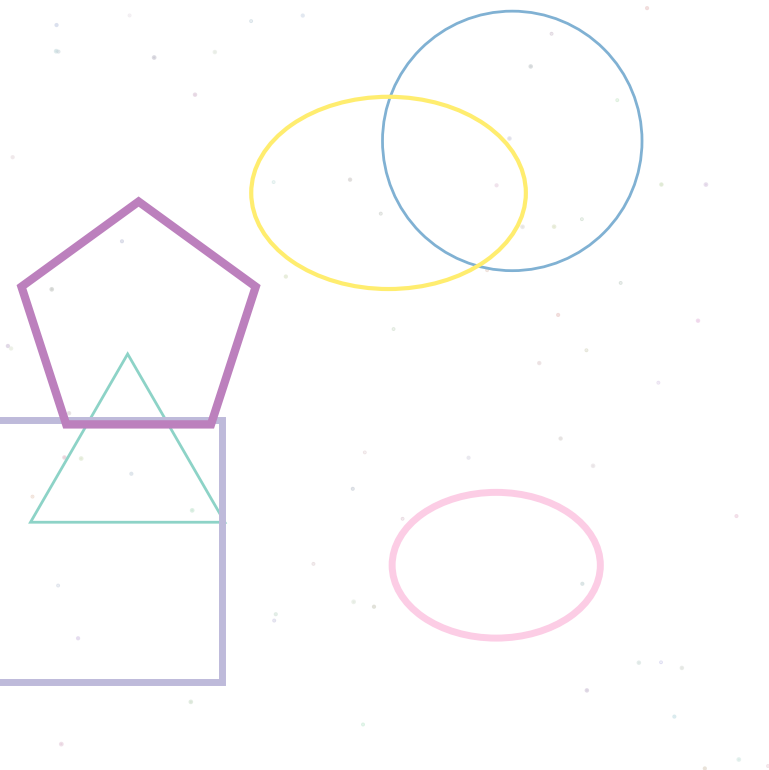[{"shape": "triangle", "thickness": 1, "radius": 0.73, "center": [0.166, 0.395]}, {"shape": "square", "thickness": 2.5, "radius": 0.85, "center": [0.119, 0.284]}, {"shape": "circle", "thickness": 1, "radius": 0.84, "center": [0.665, 0.817]}, {"shape": "oval", "thickness": 2.5, "radius": 0.68, "center": [0.644, 0.266]}, {"shape": "pentagon", "thickness": 3, "radius": 0.8, "center": [0.18, 0.578]}, {"shape": "oval", "thickness": 1.5, "radius": 0.89, "center": [0.505, 0.749]}]